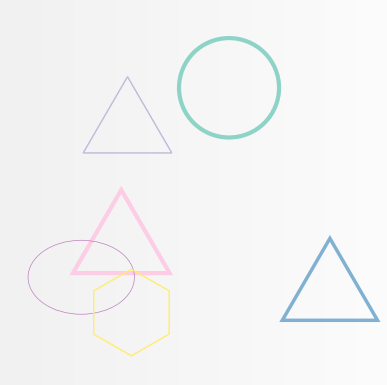[{"shape": "circle", "thickness": 3, "radius": 0.65, "center": [0.591, 0.772]}, {"shape": "triangle", "thickness": 1, "radius": 0.66, "center": [0.329, 0.669]}, {"shape": "triangle", "thickness": 2.5, "radius": 0.71, "center": [0.851, 0.239]}, {"shape": "triangle", "thickness": 3, "radius": 0.72, "center": [0.313, 0.363]}, {"shape": "oval", "thickness": 0.5, "radius": 0.69, "center": [0.21, 0.28]}, {"shape": "hexagon", "thickness": 1, "radius": 0.56, "center": [0.339, 0.188]}]